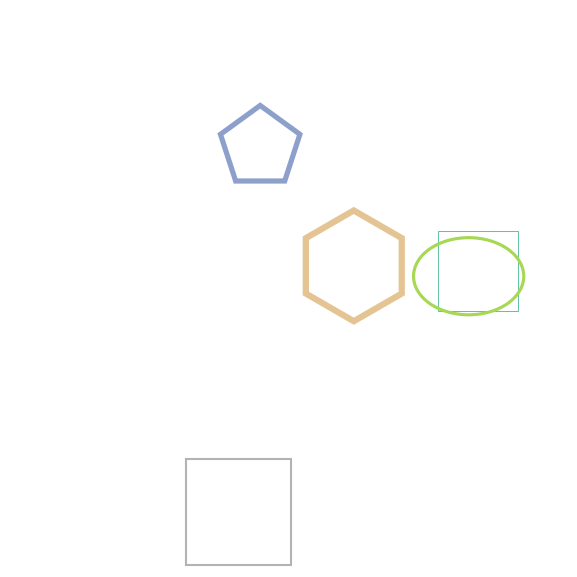[{"shape": "square", "thickness": 0.5, "radius": 0.35, "center": [0.827, 0.53]}, {"shape": "pentagon", "thickness": 2.5, "radius": 0.36, "center": [0.451, 0.744]}, {"shape": "oval", "thickness": 1.5, "radius": 0.48, "center": [0.812, 0.521]}, {"shape": "hexagon", "thickness": 3, "radius": 0.48, "center": [0.613, 0.539]}, {"shape": "square", "thickness": 1, "radius": 0.46, "center": [0.413, 0.112]}]